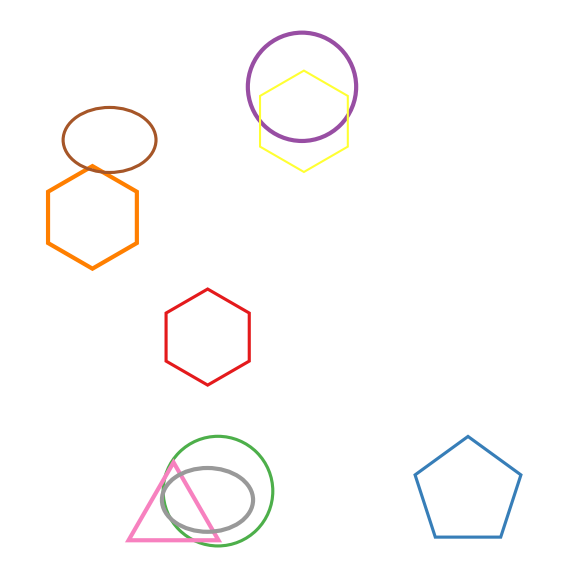[{"shape": "hexagon", "thickness": 1.5, "radius": 0.42, "center": [0.36, 0.415]}, {"shape": "pentagon", "thickness": 1.5, "radius": 0.48, "center": [0.81, 0.147]}, {"shape": "circle", "thickness": 1.5, "radius": 0.47, "center": [0.377, 0.149]}, {"shape": "circle", "thickness": 2, "radius": 0.47, "center": [0.523, 0.849]}, {"shape": "hexagon", "thickness": 2, "radius": 0.44, "center": [0.16, 0.623]}, {"shape": "hexagon", "thickness": 1, "radius": 0.44, "center": [0.526, 0.789]}, {"shape": "oval", "thickness": 1.5, "radius": 0.4, "center": [0.19, 0.757]}, {"shape": "triangle", "thickness": 2, "radius": 0.45, "center": [0.3, 0.109]}, {"shape": "oval", "thickness": 2, "radius": 0.39, "center": [0.359, 0.134]}]